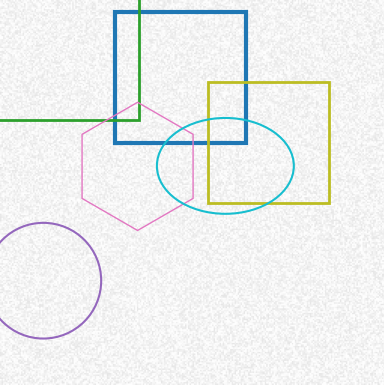[{"shape": "square", "thickness": 3, "radius": 0.85, "center": [0.468, 0.798]}, {"shape": "square", "thickness": 2, "radius": 0.95, "center": [0.169, 0.878]}, {"shape": "circle", "thickness": 1.5, "radius": 0.75, "center": [0.113, 0.271]}, {"shape": "hexagon", "thickness": 1, "radius": 0.83, "center": [0.357, 0.568]}, {"shape": "square", "thickness": 2, "radius": 0.79, "center": [0.697, 0.63]}, {"shape": "oval", "thickness": 1.5, "radius": 0.89, "center": [0.585, 0.569]}]